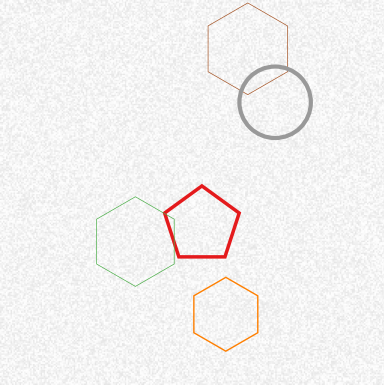[{"shape": "pentagon", "thickness": 2.5, "radius": 0.51, "center": [0.524, 0.415]}, {"shape": "hexagon", "thickness": 0.5, "radius": 0.58, "center": [0.352, 0.373]}, {"shape": "hexagon", "thickness": 1, "radius": 0.48, "center": [0.587, 0.184]}, {"shape": "hexagon", "thickness": 0.5, "radius": 0.6, "center": [0.644, 0.873]}, {"shape": "circle", "thickness": 3, "radius": 0.46, "center": [0.715, 0.734]}]